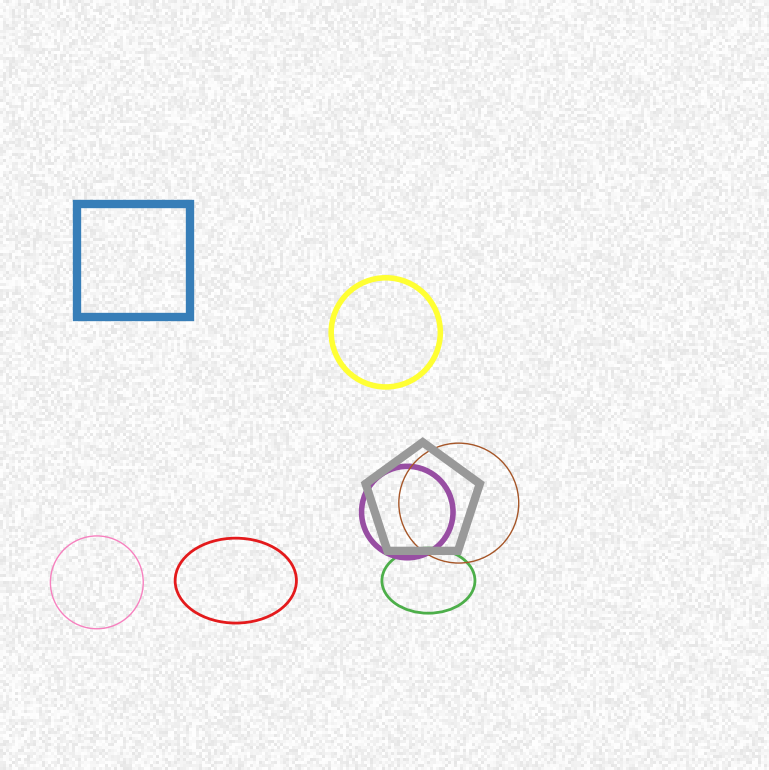[{"shape": "oval", "thickness": 1, "radius": 0.39, "center": [0.306, 0.246]}, {"shape": "square", "thickness": 3, "radius": 0.37, "center": [0.173, 0.661]}, {"shape": "oval", "thickness": 1, "radius": 0.3, "center": [0.556, 0.246]}, {"shape": "circle", "thickness": 2, "radius": 0.3, "center": [0.529, 0.335]}, {"shape": "circle", "thickness": 2, "radius": 0.35, "center": [0.501, 0.568]}, {"shape": "circle", "thickness": 0.5, "radius": 0.39, "center": [0.596, 0.347]}, {"shape": "circle", "thickness": 0.5, "radius": 0.3, "center": [0.126, 0.244]}, {"shape": "pentagon", "thickness": 3, "radius": 0.39, "center": [0.549, 0.348]}]